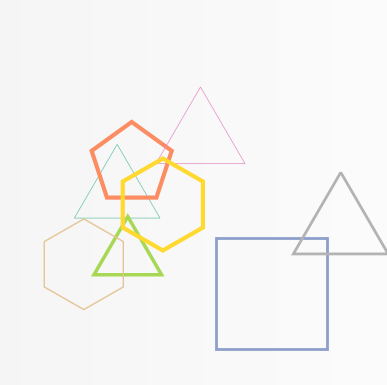[{"shape": "triangle", "thickness": 0.5, "radius": 0.64, "center": [0.302, 0.497]}, {"shape": "pentagon", "thickness": 3, "radius": 0.54, "center": [0.34, 0.575]}, {"shape": "square", "thickness": 2, "radius": 0.72, "center": [0.701, 0.237]}, {"shape": "triangle", "thickness": 0.5, "radius": 0.66, "center": [0.517, 0.641]}, {"shape": "triangle", "thickness": 2.5, "radius": 0.5, "center": [0.33, 0.337]}, {"shape": "hexagon", "thickness": 3, "radius": 0.6, "center": [0.42, 0.469]}, {"shape": "hexagon", "thickness": 1, "radius": 0.59, "center": [0.216, 0.314]}, {"shape": "triangle", "thickness": 2, "radius": 0.71, "center": [0.879, 0.411]}]